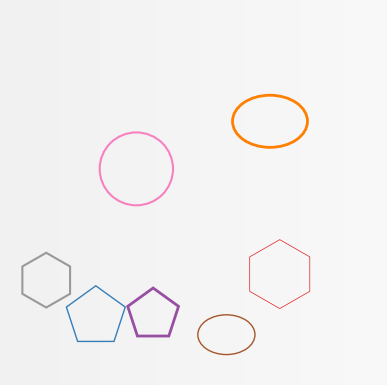[{"shape": "hexagon", "thickness": 0.5, "radius": 0.45, "center": [0.722, 0.288]}, {"shape": "pentagon", "thickness": 1, "radius": 0.4, "center": [0.247, 0.178]}, {"shape": "pentagon", "thickness": 2, "radius": 0.34, "center": [0.395, 0.183]}, {"shape": "oval", "thickness": 2, "radius": 0.48, "center": [0.697, 0.685]}, {"shape": "oval", "thickness": 1, "radius": 0.37, "center": [0.584, 0.131]}, {"shape": "circle", "thickness": 1.5, "radius": 0.47, "center": [0.352, 0.561]}, {"shape": "hexagon", "thickness": 1.5, "radius": 0.36, "center": [0.119, 0.272]}]